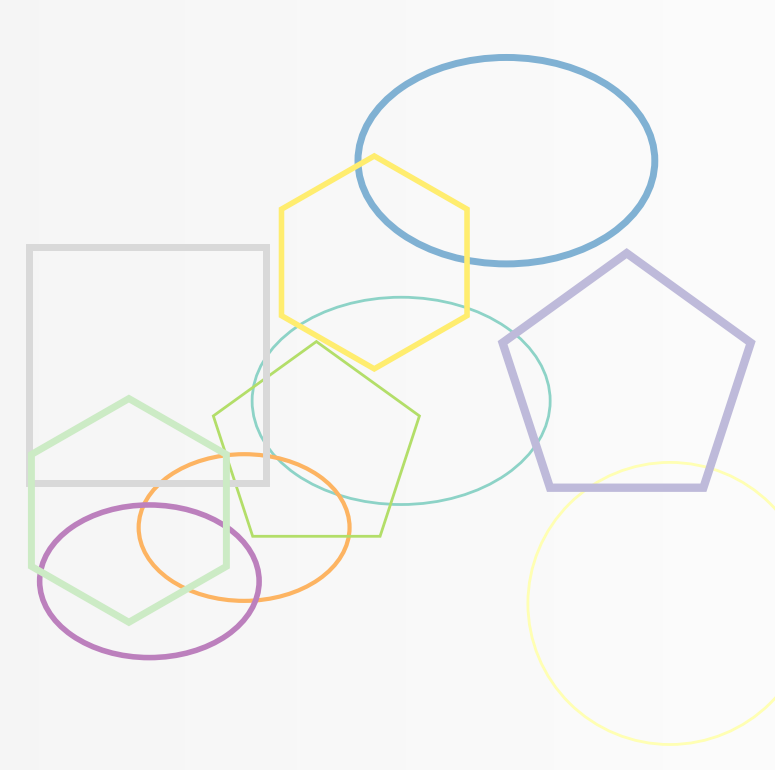[{"shape": "oval", "thickness": 1, "radius": 0.96, "center": [0.518, 0.479]}, {"shape": "circle", "thickness": 1, "radius": 0.92, "center": [0.864, 0.216]}, {"shape": "pentagon", "thickness": 3, "radius": 0.84, "center": [0.809, 0.503]}, {"shape": "oval", "thickness": 2.5, "radius": 0.96, "center": [0.653, 0.791]}, {"shape": "oval", "thickness": 1.5, "radius": 0.68, "center": [0.315, 0.315]}, {"shape": "pentagon", "thickness": 1, "radius": 0.7, "center": [0.408, 0.417]}, {"shape": "square", "thickness": 2.5, "radius": 0.77, "center": [0.191, 0.526]}, {"shape": "oval", "thickness": 2, "radius": 0.71, "center": [0.193, 0.245]}, {"shape": "hexagon", "thickness": 2.5, "radius": 0.73, "center": [0.166, 0.337]}, {"shape": "hexagon", "thickness": 2, "radius": 0.69, "center": [0.483, 0.659]}]